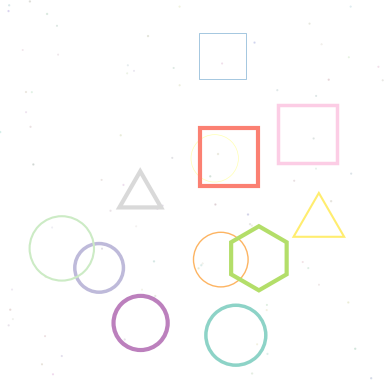[{"shape": "circle", "thickness": 2.5, "radius": 0.39, "center": [0.613, 0.129]}, {"shape": "circle", "thickness": 0.5, "radius": 0.31, "center": [0.558, 0.589]}, {"shape": "circle", "thickness": 2.5, "radius": 0.32, "center": [0.257, 0.304]}, {"shape": "square", "thickness": 3, "radius": 0.38, "center": [0.595, 0.591]}, {"shape": "square", "thickness": 0.5, "radius": 0.3, "center": [0.578, 0.854]}, {"shape": "circle", "thickness": 1, "radius": 0.35, "center": [0.573, 0.326]}, {"shape": "hexagon", "thickness": 3, "radius": 0.42, "center": [0.672, 0.329]}, {"shape": "square", "thickness": 2.5, "radius": 0.38, "center": [0.799, 0.652]}, {"shape": "triangle", "thickness": 3, "radius": 0.31, "center": [0.364, 0.493]}, {"shape": "circle", "thickness": 3, "radius": 0.35, "center": [0.365, 0.161]}, {"shape": "circle", "thickness": 1.5, "radius": 0.42, "center": [0.16, 0.355]}, {"shape": "triangle", "thickness": 1.5, "radius": 0.38, "center": [0.828, 0.423]}]